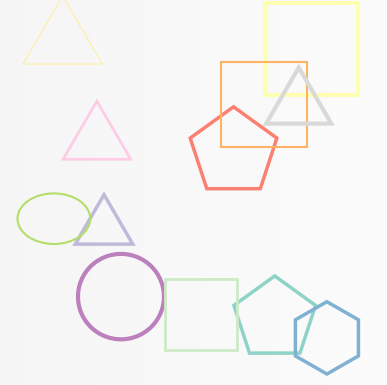[{"shape": "pentagon", "thickness": 2.5, "radius": 0.55, "center": [0.709, 0.172]}, {"shape": "square", "thickness": 3, "radius": 0.6, "center": [0.804, 0.873]}, {"shape": "triangle", "thickness": 2.5, "radius": 0.43, "center": [0.268, 0.409]}, {"shape": "pentagon", "thickness": 2.5, "radius": 0.59, "center": [0.603, 0.605]}, {"shape": "hexagon", "thickness": 2.5, "radius": 0.47, "center": [0.844, 0.122]}, {"shape": "square", "thickness": 1.5, "radius": 0.55, "center": [0.68, 0.729]}, {"shape": "oval", "thickness": 1.5, "radius": 0.47, "center": [0.139, 0.432]}, {"shape": "triangle", "thickness": 2, "radius": 0.5, "center": [0.25, 0.637]}, {"shape": "triangle", "thickness": 3, "radius": 0.49, "center": [0.771, 0.727]}, {"shape": "circle", "thickness": 3, "radius": 0.55, "center": [0.312, 0.23]}, {"shape": "square", "thickness": 2, "radius": 0.46, "center": [0.518, 0.183]}, {"shape": "triangle", "thickness": 0.5, "radius": 0.59, "center": [0.162, 0.893]}]